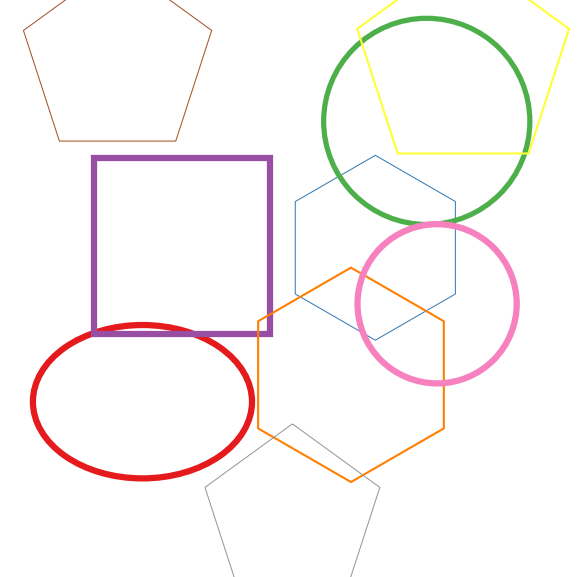[{"shape": "oval", "thickness": 3, "radius": 0.95, "center": [0.247, 0.304]}, {"shape": "hexagon", "thickness": 0.5, "radius": 0.8, "center": [0.65, 0.57]}, {"shape": "circle", "thickness": 2.5, "radius": 0.89, "center": [0.739, 0.789]}, {"shape": "square", "thickness": 3, "radius": 0.76, "center": [0.315, 0.573]}, {"shape": "hexagon", "thickness": 1, "radius": 0.93, "center": [0.608, 0.35]}, {"shape": "pentagon", "thickness": 1, "radius": 0.96, "center": [0.802, 0.889]}, {"shape": "pentagon", "thickness": 0.5, "radius": 0.86, "center": [0.204, 0.893]}, {"shape": "circle", "thickness": 3, "radius": 0.69, "center": [0.757, 0.473]}, {"shape": "pentagon", "thickness": 0.5, "radius": 0.8, "center": [0.506, 0.106]}]